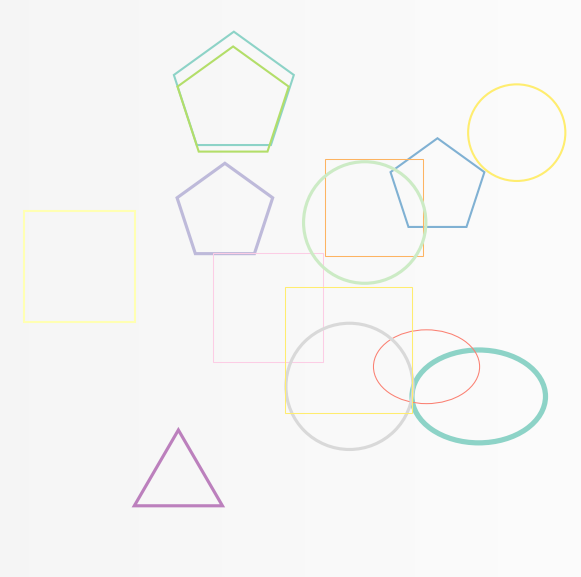[{"shape": "oval", "thickness": 2.5, "radius": 0.57, "center": [0.824, 0.313]}, {"shape": "pentagon", "thickness": 1, "radius": 0.54, "center": [0.402, 0.836]}, {"shape": "square", "thickness": 1, "radius": 0.48, "center": [0.137, 0.537]}, {"shape": "pentagon", "thickness": 1.5, "radius": 0.43, "center": [0.387, 0.63]}, {"shape": "oval", "thickness": 0.5, "radius": 0.46, "center": [0.734, 0.364]}, {"shape": "pentagon", "thickness": 1, "radius": 0.42, "center": [0.753, 0.675]}, {"shape": "square", "thickness": 0.5, "radius": 0.42, "center": [0.644, 0.64]}, {"shape": "pentagon", "thickness": 1, "radius": 0.5, "center": [0.401, 0.818]}, {"shape": "square", "thickness": 0.5, "radius": 0.47, "center": [0.461, 0.467]}, {"shape": "circle", "thickness": 1.5, "radius": 0.55, "center": [0.601, 0.33]}, {"shape": "triangle", "thickness": 1.5, "radius": 0.44, "center": [0.307, 0.167]}, {"shape": "circle", "thickness": 1.5, "radius": 0.53, "center": [0.627, 0.614]}, {"shape": "square", "thickness": 0.5, "radius": 0.54, "center": [0.599, 0.393]}, {"shape": "circle", "thickness": 1, "radius": 0.42, "center": [0.889, 0.769]}]